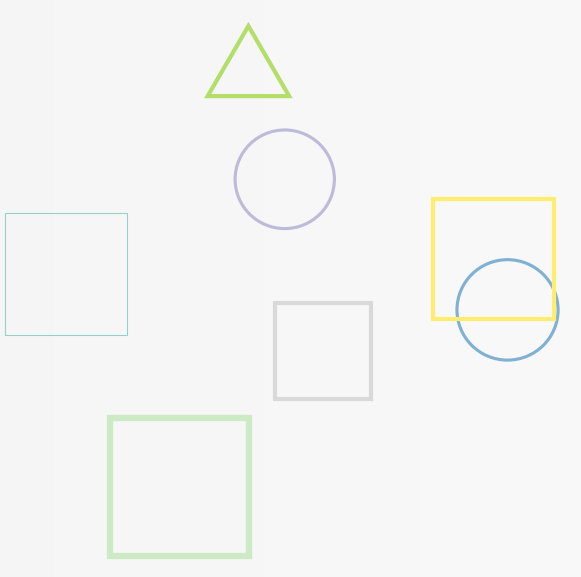[{"shape": "square", "thickness": 0.5, "radius": 0.52, "center": [0.114, 0.525]}, {"shape": "circle", "thickness": 1.5, "radius": 0.43, "center": [0.49, 0.689]}, {"shape": "circle", "thickness": 1.5, "radius": 0.43, "center": [0.873, 0.463]}, {"shape": "triangle", "thickness": 2, "radius": 0.4, "center": [0.427, 0.873]}, {"shape": "square", "thickness": 2, "radius": 0.42, "center": [0.556, 0.391]}, {"shape": "square", "thickness": 3, "radius": 0.6, "center": [0.309, 0.156]}, {"shape": "square", "thickness": 2, "radius": 0.52, "center": [0.849, 0.55]}]